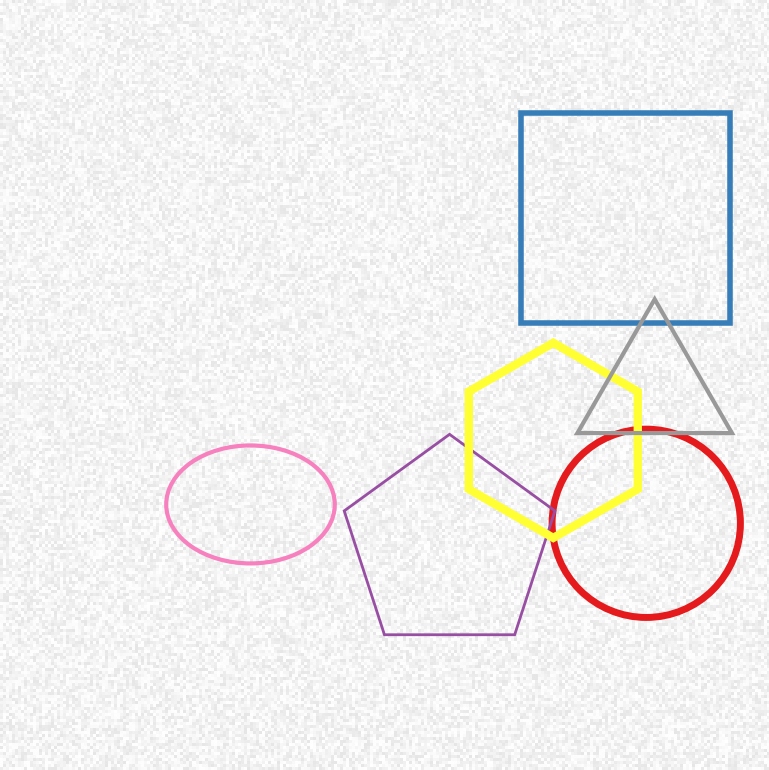[{"shape": "circle", "thickness": 2.5, "radius": 0.61, "center": [0.839, 0.32]}, {"shape": "square", "thickness": 2, "radius": 0.68, "center": [0.812, 0.717]}, {"shape": "pentagon", "thickness": 1, "radius": 0.72, "center": [0.584, 0.292]}, {"shape": "hexagon", "thickness": 3, "radius": 0.63, "center": [0.719, 0.428]}, {"shape": "oval", "thickness": 1.5, "radius": 0.55, "center": [0.325, 0.345]}, {"shape": "triangle", "thickness": 1.5, "radius": 0.58, "center": [0.85, 0.496]}]